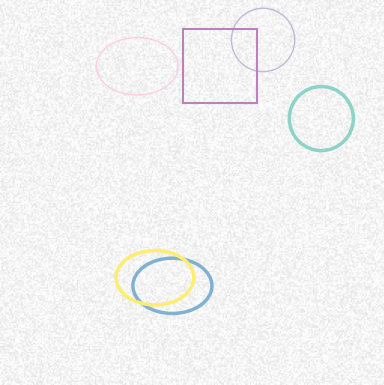[{"shape": "circle", "thickness": 2.5, "radius": 0.42, "center": [0.835, 0.692]}, {"shape": "circle", "thickness": 1, "radius": 0.41, "center": [0.683, 0.896]}, {"shape": "oval", "thickness": 2.5, "radius": 0.51, "center": [0.448, 0.258]}, {"shape": "oval", "thickness": 1, "radius": 0.53, "center": [0.356, 0.828]}, {"shape": "square", "thickness": 1.5, "radius": 0.48, "center": [0.57, 0.83]}, {"shape": "oval", "thickness": 2.5, "radius": 0.5, "center": [0.403, 0.279]}]